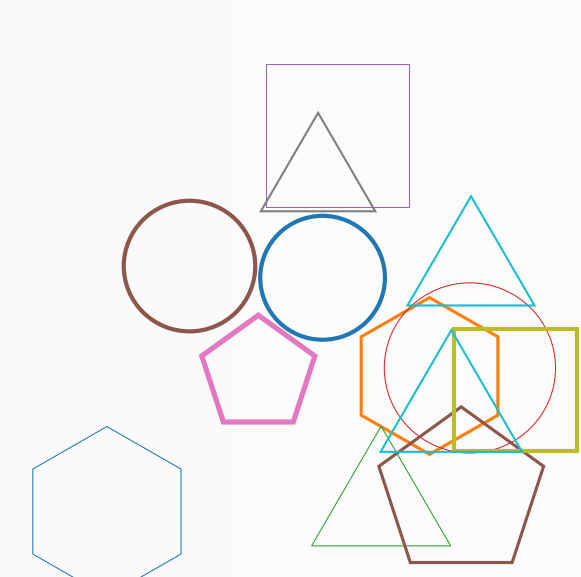[{"shape": "hexagon", "thickness": 0.5, "radius": 0.74, "center": [0.184, 0.113]}, {"shape": "circle", "thickness": 2, "radius": 0.54, "center": [0.555, 0.518]}, {"shape": "hexagon", "thickness": 1.5, "radius": 0.68, "center": [0.739, 0.348]}, {"shape": "triangle", "thickness": 0.5, "radius": 0.69, "center": [0.656, 0.123]}, {"shape": "circle", "thickness": 0.5, "radius": 0.74, "center": [0.808, 0.362]}, {"shape": "square", "thickness": 0.5, "radius": 0.62, "center": [0.58, 0.765]}, {"shape": "pentagon", "thickness": 1.5, "radius": 0.74, "center": [0.794, 0.146]}, {"shape": "circle", "thickness": 2, "radius": 0.57, "center": [0.326, 0.538]}, {"shape": "pentagon", "thickness": 2.5, "radius": 0.51, "center": [0.444, 0.351]}, {"shape": "triangle", "thickness": 1, "radius": 0.57, "center": [0.547, 0.69]}, {"shape": "square", "thickness": 2, "radius": 0.53, "center": [0.887, 0.324]}, {"shape": "triangle", "thickness": 1, "radius": 0.63, "center": [0.81, 0.533]}, {"shape": "triangle", "thickness": 1, "radius": 0.7, "center": [0.777, 0.287]}]